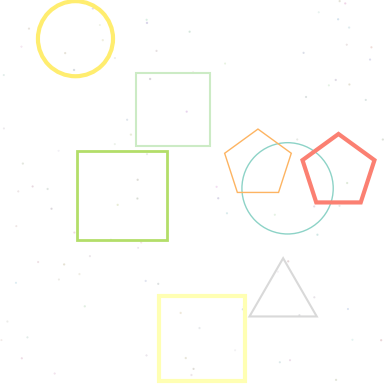[{"shape": "circle", "thickness": 1, "radius": 0.59, "center": [0.747, 0.511]}, {"shape": "square", "thickness": 3, "radius": 0.55, "center": [0.525, 0.121]}, {"shape": "pentagon", "thickness": 3, "radius": 0.49, "center": [0.879, 0.554]}, {"shape": "pentagon", "thickness": 1, "radius": 0.46, "center": [0.67, 0.574]}, {"shape": "square", "thickness": 2, "radius": 0.58, "center": [0.317, 0.492]}, {"shape": "triangle", "thickness": 1.5, "radius": 0.5, "center": [0.735, 0.228]}, {"shape": "square", "thickness": 1.5, "radius": 0.48, "center": [0.449, 0.716]}, {"shape": "circle", "thickness": 3, "radius": 0.49, "center": [0.196, 0.9]}]